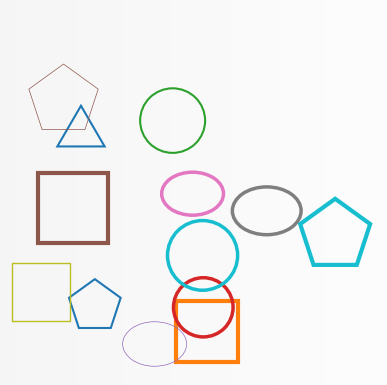[{"shape": "triangle", "thickness": 1.5, "radius": 0.35, "center": [0.209, 0.655]}, {"shape": "pentagon", "thickness": 1.5, "radius": 0.35, "center": [0.245, 0.205]}, {"shape": "square", "thickness": 3, "radius": 0.4, "center": [0.534, 0.139]}, {"shape": "circle", "thickness": 1.5, "radius": 0.42, "center": [0.446, 0.687]}, {"shape": "circle", "thickness": 2.5, "radius": 0.38, "center": [0.525, 0.202]}, {"shape": "oval", "thickness": 0.5, "radius": 0.41, "center": [0.399, 0.106]}, {"shape": "square", "thickness": 3, "radius": 0.45, "center": [0.188, 0.459]}, {"shape": "pentagon", "thickness": 0.5, "radius": 0.47, "center": [0.164, 0.739]}, {"shape": "oval", "thickness": 2.5, "radius": 0.4, "center": [0.497, 0.497]}, {"shape": "oval", "thickness": 2.5, "radius": 0.44, "center": [0.688, 0.452]}, {"shape": "square", "thickness": 1, "radius": 0.38, "center": [0.105, 0.241]}, {"shape": "circle", "thickness": 2.5, "radius": 0.45, "center": [0.523, 0.337]}, {"shape": "pentagon", "thickness": 3, "radius": 0.47, "center": [0.865, 0.389]}]